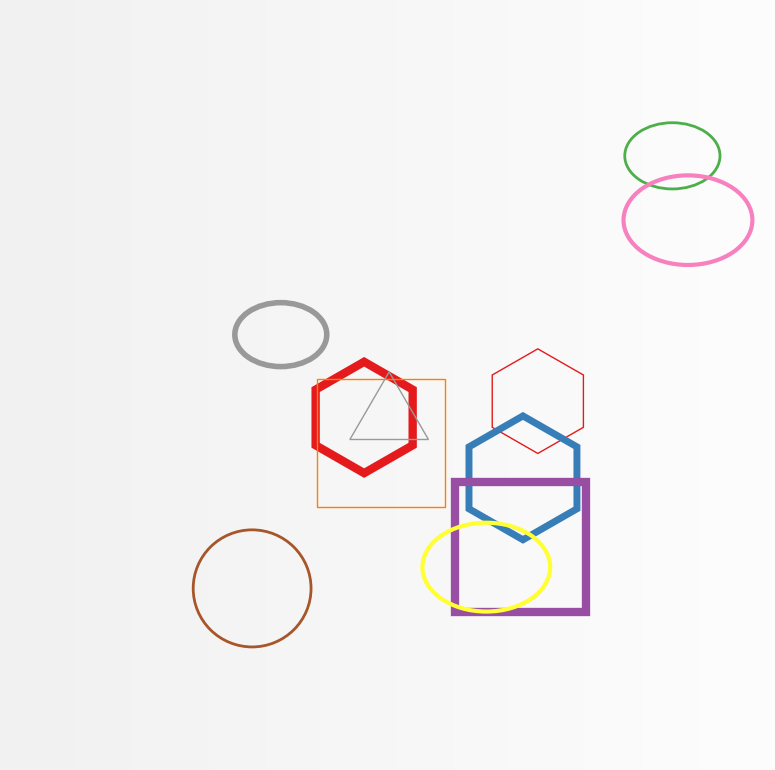[{"shape": "hexagon", "thickness": 3, "radius": 0.36, "center": [0.47, 0.458]}, {"shape": "hexagon", "thickness": 0.5, "radius": 0.34, "center": [0.694, 0.479]}, {"shape": "hexagon", "thickness": 2.5, "radius": 0.4, "center": [0.675, 0.379]}, {"shape": "oval", "thickness": 1, "radius": 0.31, "center": [0.868, 0.798]}, {"shape": "square", "thickness": 3, "radius": 0.42, "center": [0.672, 0.29]}, {"shape": "square", "thickness": 0.5, "radius": 0.41, "center": [0.492, 0.425]}, {"shape": "oval", "thickness": 1.5, "radius": 0.41, "center": [0.627, 0.263]}, {"shape": "circle", "thickness": 1, "radius": 0.38, "center": [0.325, 0.236]}, {"shape": "oval", "thickness": 1.5, "radius": 0.42, "center": [0.888, 0.714]}, {"shape": "triangle", "thickness": 0.5, "radius": 0.29, "center": [0.502, 0.458]}, {"shape": "oval", "thickness": 2, "radius": 0.3, "center": [0.362, 0.565]}]